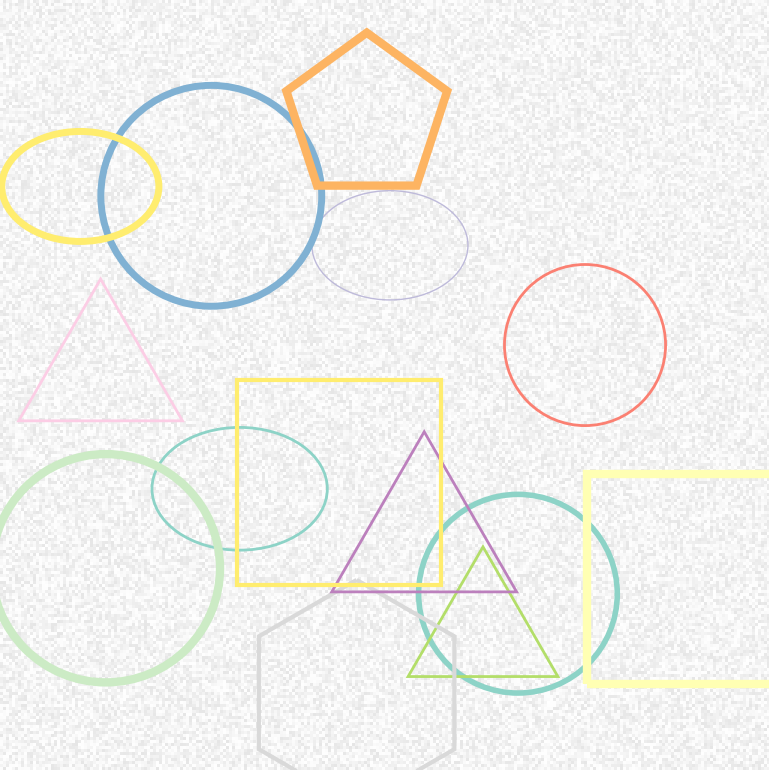[{"shape": "circle", "thickness": 2, "radius": 0.65, "center": [0.673, 0.229]}, {"shape": "oval", "thickness": 1, "radius": 0.57, "center": [0.311, 0.365]}, {"shape": "square", "thickness": 3, "radius": 0.68, "center": [0.899, 0.248]}, {"shape": "oval", "thickness": 0.5, "radius": 0.51, "center": [0.506, 0.681]}, {"shape": "circle", "thickness": 1, "radius": 0.52, "center": [0.76, 0.552]}, {"shape": "circle", "thickness": 2.5, "radius": 0.72, "center": [0.274, 0.746]}, {"shape": "pentagon", "thickness": 3, "radius": 0.55, "center": [0.476, 0.848]}, {"shape": "triangle", "thickness": 1, "radius": 0.56, "center": [0.627, 0.178]}, {"shape": "triangle", "thickness": 1, "radius": 0.61, "center": [0.131, 0.515]}, {"shape": "hexagon", "thickness": 1.5, "radius": 0.73, "center": [0.463, 0.1]}, {"shape": "triangle", "thickness": 1, "radius": 0.69, "center": [0.551, 0.301]}, {"shape": "circle", "thickness": 3, "radius": 0.74, "center": [0.138, 0.262]}, {"shape": "oval", "thickness": 2.5, "radius": 0.51, "center": [0.104, 0.758]}, {"shape": "square", "thickness": 1.5, "radius": 0.66, "center": [0.44, 0.373]}]